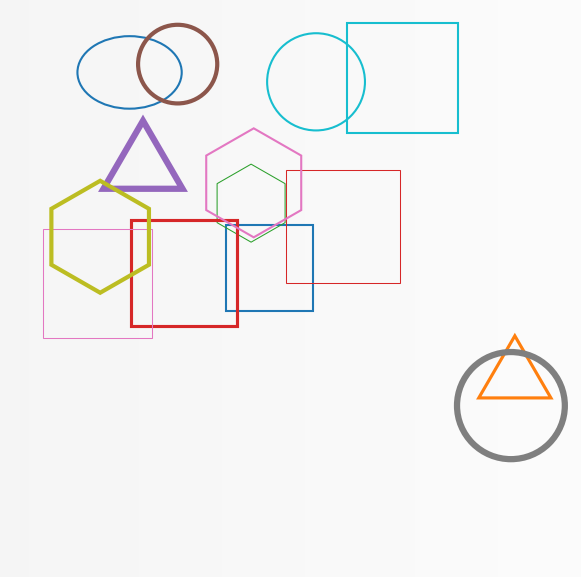[{"shape": "square", "thickness": 1, "radius": 0.37, "center": [0.463, 0.535]}, {"shape": "oval", "thickness": 1, "radius": 0.45, "center": [0.223, 0.874]}, {"shape": "triangle", "thickness": 1.5, "radius": 0.36, "center": [0.886, 0.346]}, {"shape": "hexagon", "thickness": 0.5, "radius": 0.34, "center": [0.432, 0.647]}, {"shape": "square", "thickness": 0.5, "radius": 0.49, "center": [0.59, 0.607]}, {"shape": "square", "thickness": 1.5, "radius": 0.46, "center": [0.316, 0.526]}, {"shape": "triangle", "thickness": 3, "radius": 0.39, "center": [0.246, 0.711]}, {"shape": "circle", "thickness": 2, "radius": 0.34, "center": [0.306, 0.888]}, {"shape": "square", "thickness": 0.5, "radius": 0.47, "center": [0.168, 0.508]}, {"shape": "hexagon", "thickness": 1, "radius": 0.47, "center": [0.437, 0.683]}, {"shape": "circle", "thickness": 3, "radius": 0.46, "center": [0.879, 0.297]}, {"shape": "hexagon", "thickness": 2, "radius": 0.48, "center": [0.172, 0.589]}, {"shape": "circle", "thickness": 1, "radius": 0.42, "center": [0.544, 0.857]}, {"shape": "square", "thickness": 1, "radius": 0.48, "center": [0.693, 0.864]}]